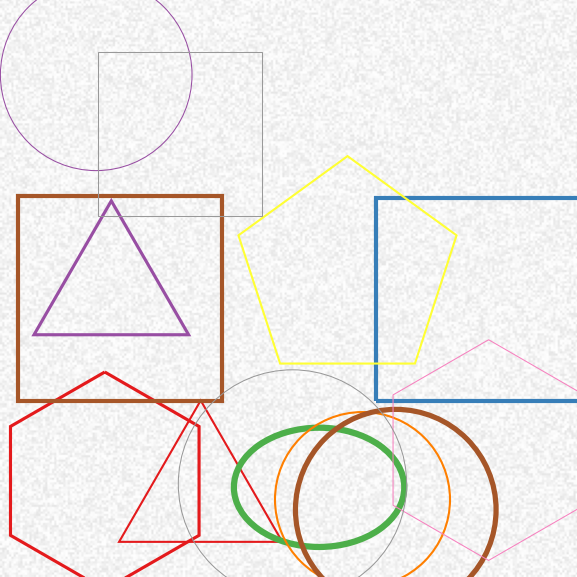[{"shape": "triangle", "thickness": 1, "radius": 0.82, "center": [0.348, 0.142]}, {"shape": "hexagon", "thickness": 1.5, "radius": 0.94, "center": [0.181, 0.166]}, {"shape": "square", "thickness": 2, "radius": 0.88, "center": [0.827, 0.481]}, {"shape": "oval", "thickness": 3, "radius": 0.74, "center": [0.553, 0.155]}, {"shape": "triangle", "thickness": 1.5, "radius": 0.77, "center": [0.193, 0.497]}, {"shape": "circle", "thickness": 0.5, "radius": 0.83, "center": [0.167, 0.87]}, {"shape": "circle", "thickness": 1, "radius": 0.76, "center": [0.628, 0.134]}, {"shape": "pentagon", "thickness": 1, "radius": 0.99, "center": [0.602, 0.53]}, {"shape": "square", "thickness": 2, "radius": 0.89, "center": [0.208, 0.482]}, {"shape": "circle", "thickness": 2.5, "radius": 0.87, "center": [0.685, 0.117]}, {"shape": "hexagon", "thickness": 0.5, "radius": 0.96, "center": [0.846, 0.22]}, {"shape": "circle", "thickness": 0.5, "radius": 0.99, "center": [0.506, 0.161]}, {"shape": "square", "thickness": 0.5, "radius": 0.71, "center": [0.312, 0.768]}]